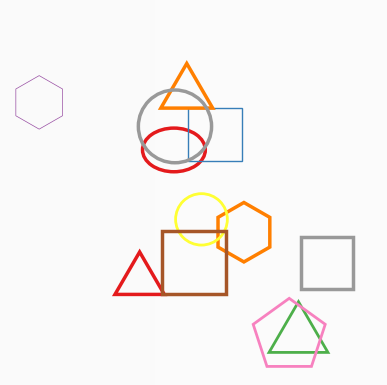[{"shape": "triangle", "thickness": 2.5, "radius": 0.37, "center": [0.36, 0.272]}, {"shape": "oval", "thickness": 2.5, "radius": 0.41, "center": [0.449, 0.611]}, {"shape": "square", "thickness": 1, "radius": 0.35, "center": [0.554, 0.651]}, {"shape": "triangle", "thickness": 2, "radius": 0.44, "center": [0.77, 0.129]}, {"shape": "hexagon", "thickness": 0.5, "radius": 0.35, "center": [0.101, 0.734]}, {"shape": "hexagon", "thickness": 2.5, "radius": 0.39, "center": [0.629, 0.397]}, {"shape": "triangle", "thickness": 2.5, "radius": 0.39, "center": [0.482, 0.758]}, {"shape": "circle", "thickness": 2, "radius": 0.33, "center": [0.52, 0.43]}, {"shape": "square", "thickness": 2.5, "radius": 0.41, "center": [0.5, 0.318]}, {"shape": "pentagon", "thickness": 2, "radius": 0.49, "center": [0.746, 0.127]}, {"shape": "circle", "thickness": 2.5, "radius": 0.47, "center": [0.452, 0.672]}, {"shape": "square", "thickness": 2.5, "radius": 0.34, "center": [0.844, 0.318]}]